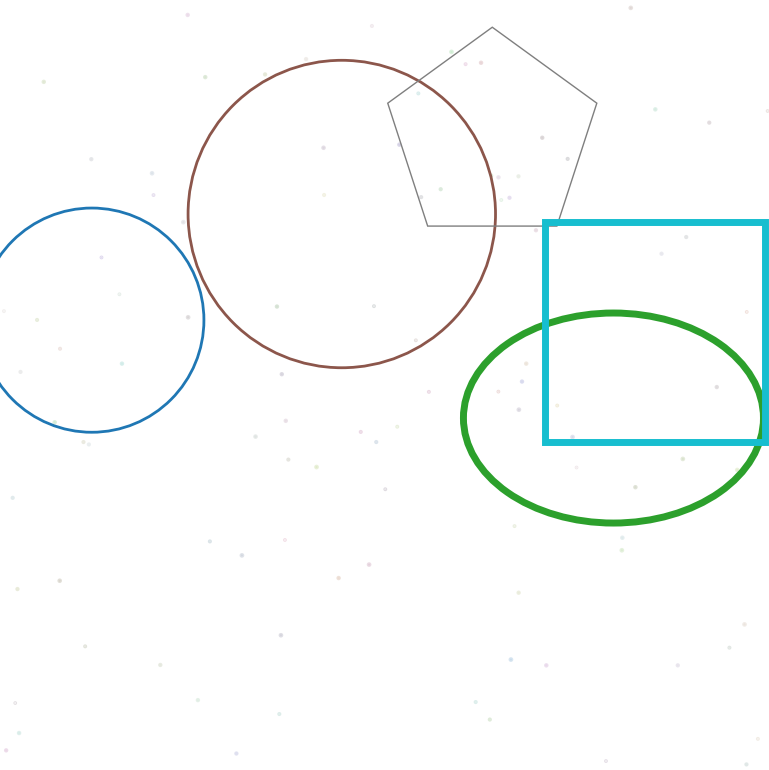[{"shape": "circle", "thickness": 1, "radius": 0.73, "center": [0.119, 0.584]}, {"shape": "oval", "thickness": 2.5, "radius": 0.97, "center": [0.797, 0.457]}, {"shape": "circle", "thickness": 1, "radius": 1.0, "center": [0.444, 0.722]}, {"shape": "pentagon", "thickness": 0.5, "radius": 0.71, "center": [0.639, 0.822]}, {"shape": "square", "thickness": 2.5, "radius": 0.71, "center": [0.85, 0.569]}]